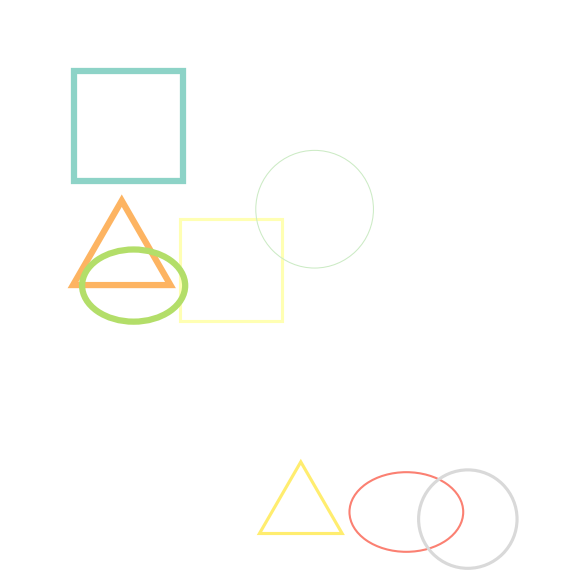[{"shape": "square", "thickness": 3, "radius": 0.47, "center": [0.223, 0.781]}, {"shape": "square", "thickness": 1.5, "radius": 0.44, "center": [0.4, 0.531]}, {"shape": "oval", "thickness": 1, "radius": 0.49, "center": [0.704, 0.113]}, {"shape": "triangle", "thickness": 3, "radius": 0.49, "center": [0.211, 0.554]}, {"shape": "oval", "thickness": 3, "radius": 0.45, "center": [0.231, 0.505]}, {"shape": "circle", "thickness": 1.5, "radius": 0.43, "center": [0.81, 0.1]}, {"shape": "circle", "thickness": 0.5, "radius": 0.51, "center": [0.545, 0.637]}, {"shape": "triangle", "thickness": 1.5, "radius": 0.41, "center": [0.521, 0.117]}]